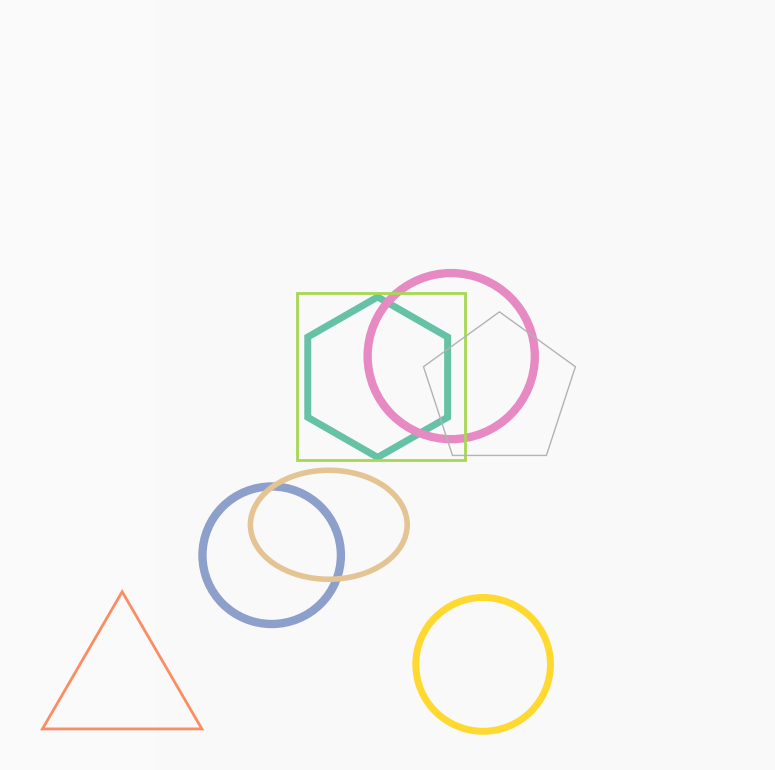[{"shape": "hexagon", "thickness": 2.5, "radius": 0.52, "center": [0.487, 0.51]}, {"shape": "triangle", "thickness": 1, "radius": 0.59, "center": [0.158, 0.113]}, {"shape": "circle", "thickness": 3, "radius": 0.45, "center": [0.351, 0.279]}, {"shape": "circle", "thickness": 3, "radius": 0.54, "center": [0.582, 0.537]}, {"shape": "square", "thickness": 1, "radius": 0.54, "center": [0.492, 0.511]}, {"shape": "circle", "thickness": 2.5, "radius": 0.43, "center": [0.623, 0.137]}, {"shape": "oval", "thickness": 2, "radius": 0.51, "center": [0.424, 0.319]}, {"shape": "pentagon", "thickness": 0.5, "radius": 0.52, "center": [0.644, 0.492]}]